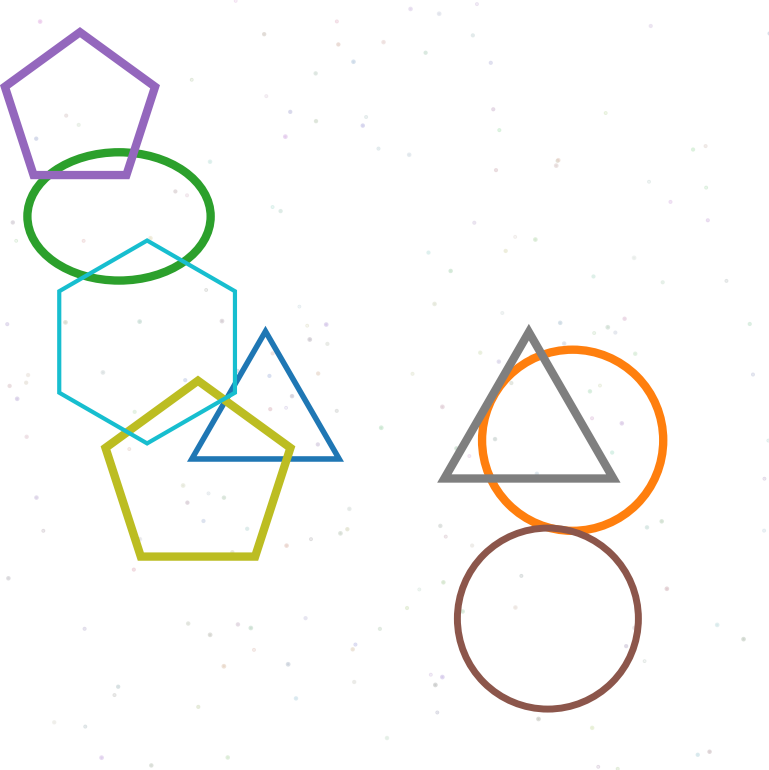[{"shape": "triangle", "thickness": 2, "radius": 0.55, "center": [0.345, 0.459]}, {"shape": "circle", "thickness": 3, "radius": 0.59, "center": [0.744, 0.428]}, {"shape": "oval", "thickness": 3, "radius": 0.6, "center": [0.155, 0.719]}, {"shape": "pentagon", "thickness": 3, "radius": 0.51, "center": [0.104, 0.856]}, {"shape": "circle", "thickness": 2.5, "radius": 0.59, "center": [0.712, 0.197]}, {"shape": "triangle", "thickness": 3, "radius": 0.63, "center": [0.687, 0.442]}, {"shape": "pentagon", "thickness": 3, "radius": 0.63, "center": [0.257, 0.379]}, {"shape": "hexagon", "thickness": 1.5, "radius": 0.66, "center": [0.191, 0.556]}]